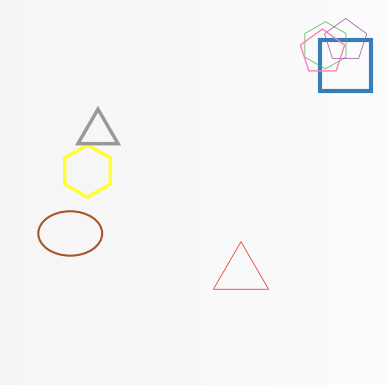[{"shape": "triangle", "thickness": 0.5, "radius": 0.41, "center": [0.622, 0.29]}, {"shape": "square", "thickness": 3, "radius": 0.33, "center": [0.891, 0.83]}, {"shape": "hexagon", "thickness": 0.5, "radius": 0.31, "center": [0.84, 0.882]}, {"shape": "pentagon", "thickness": 0.5, "radius": 0.29, "center": [0.892, 0.895]}, {"shape": "hexagon", "thickness": 2.5, "radius": 0.34, "center": [0.226, 0.556]}, {"shape": "oval", "thickness": 1.5, "radius": 0.41, "center": [0.181, 0.394]}, {"shape": "pentagon", "thickness": 1, "radius": 0.3, "center": [0.832, 0.864]}, {"shape": "triangle", "thickness": 2.5, "radius": 0.3, "center": [0.253, 0.657]}]